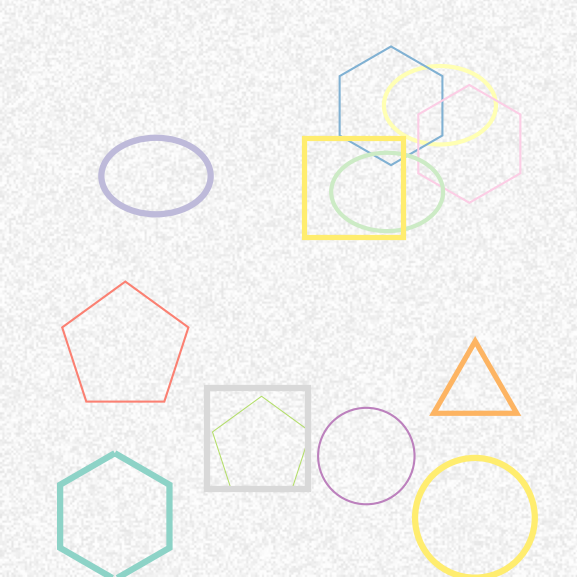[{"shape": "hexagon", "thickness": 3, "radius": 0.55, "center": [0.199, 0.105]}, {"shape": "oval", "thickness": 2, "radius": 0.49, "center": [0.762, 0.817]}, {"shape": "oval", "thickness": 3, "radius": 0.47, "center": [0.27, 0.694]}, {"shape": "pentagon", "thickness": 1, "radius": 0.57, "center": [0.217, 0.397]}, {"shape": "hexagon", "thickness": 1, "radius": 0.51, "center": [0.677, 0.816]}, {"shape": "triangle", "thickness": 2.5, "radius": 0.42, "center": [0.823, 0.325]}, {"shape": "pentagon", "thickness": 0.5, "radius": 0.45, "center": [0.453, 0.224]}, {"shape": "hexagon", "thickness": 1, "radius": 0.51, "center": [0.813, 0.75]}, {"shape": "square", "thickness": 3, "radius": 0.44, "center": [0.446, 0.24]}, {"shape": "circle", "thickness": 1, "radius": 0.42, "center": [0.634, 0.209]}, {"shape": "oval", "thickness": 2, "radius": 0.48, "center": [0.67, 0.667]}, {"shape": "square", "thickness": 2.5, "radius": 0.43, "center": [0.612, 0.674]}, {"shape": "circle", "thickness": 3, "radius": 0.52, "center": [0.822, 0.103]}]